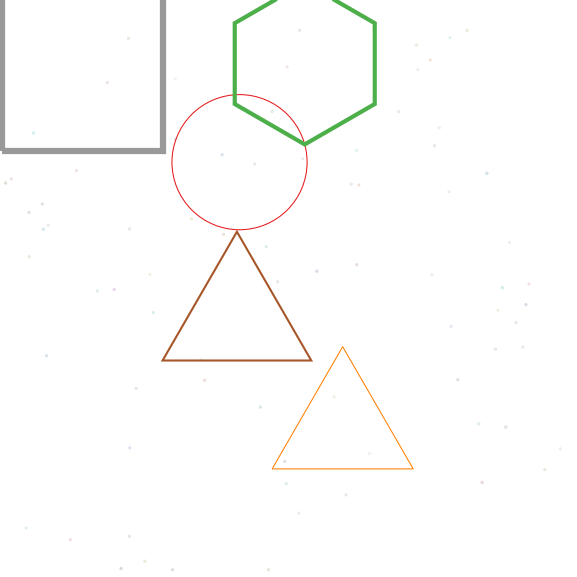[{"shape": "circle", "thickness": 0.5, "radius": 0.59, "center": [0.415, 0.718]}, {"shape": "hexagon", "thickness": 2, "radius": 0.7, "center": [0.528, 0.889]}, {"shape": "triangle", "thickness": 0.5, "radius": 0.71, "center": [0.593, 0.258]}, {"shape": "triangle", "thickness": 1, "radius": 0.74, "center": [0.41, 0.449]}, {"shape": "square", "thickness": 3, "radius": 0.7, "center": [0.143, 0.878]}]